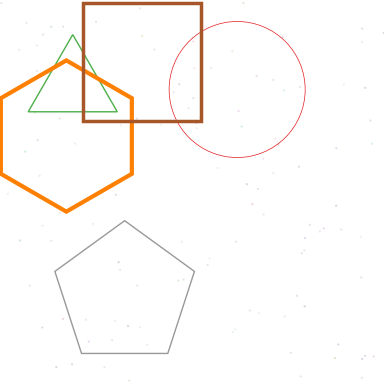[{"shape": "circle", "thickness": 0.5, "radius": 0.88, "center": [0.616, 0.767]}, {"shape": "triangle", "thickness": 1, "radius": 0.67, "center": [0.189, 0.776]}, {"shape": "hexagon", "thickness": 3, "radius": 0.98, "center": [0.172, 0.647]}, {"shape": "square", "thickness": 2.5, "radius": 0.76, "center": [0.369, 0.839]}, {"shape": "pentagon", "thickness": 1, "radius": 0.95, "center": [0.324, 0.236]}]